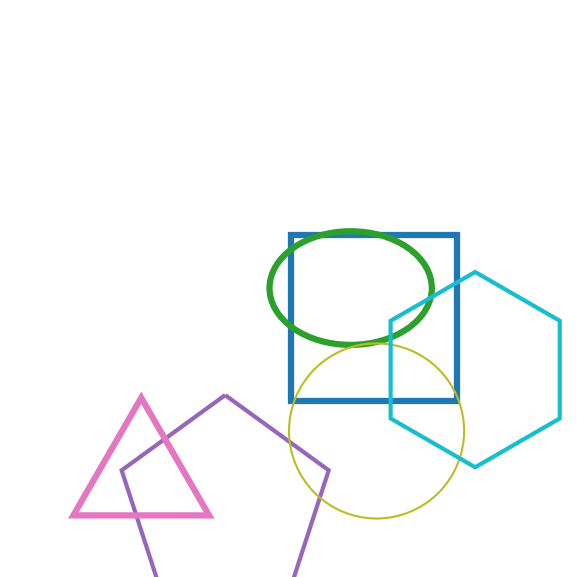[{"shape": "square", "thickness": 3, "radius": 0.72, "center": [0.647, 0.448]}, {"shape": "oval", "thickness": 3, "radius": 0.7, "center": [0.607, 0.5]}, {"shape": "pentagon", "thickness": 2, "radius": 0.94, "center": [0.39, 0.126]}, {"shape": "triangle", "thickness": 3, "radius": 0.68, "center": [0.245, 0.175]}, {"shape": "circle", "thickness": 1, "radius": 0.76, "center": [0.652, 0.253]}, {"shape": "hexagon", "thickness": 2, "radius": 0.85, "center": [0.823, 0.359]}]